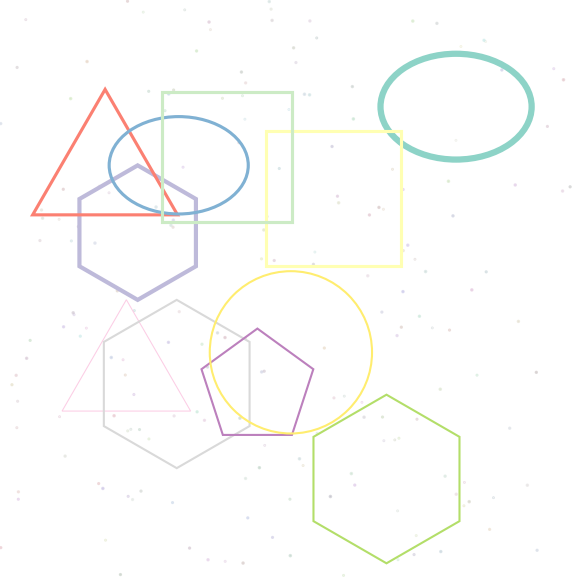[{"shape": "oval", "thickness": 3, "radius": 0.65, "center": [0.79, 0.814]}, {"shape": "square", "thickness": 1.5, "radius": 0.59, "center": [0.578, 0.655]}, {"shape": "hexagon", "thickness": 2, "radius": 0.58, "center": [0.238, 0.596]}, {"shape": "triangle", "thickness": 1.5, "radius": 0.72, "center": [0.182, 0.7]}, {"shape": "oval", "thickness": 1.5, "radius": 0.6, "center": [0.309, 0.713]}, {"shape": "hexagon", "thickness": 1, "radius": 0.73, "center": [0.669, 0.17]}, {"shape": "triangle", "thickness": 0.5, "radius": 0.64, "center": [0.219, 0.352]}, {"shape": "hexagon", "thickness": 1, "radius": 0.73, "center": [0.306, 0.334]}, {"shape": "pentagon", "thickness": 1, "radius": 0.51, "center": [0.446, 0.328]}, {"shape": "square", "thickness": 1.5, "radius": 0.56, "center": [0.394, 0.727]}, {"shape": "circle", "thickness": 1, "radius": 0.7, "center": [0.504, 0.389]}]